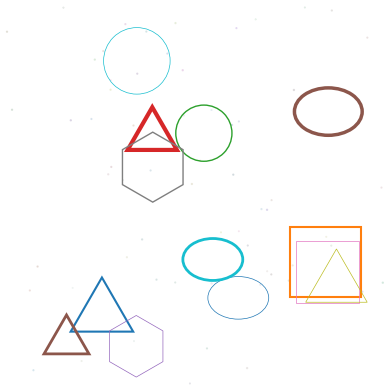[{"shape": "oval", "thickness": 0.5, "radius": 0.4, "center": [0.619, 0.226]}, {"shape": "triangle", "thickness": 1.5, "radius": 0.47, "center": [0.265, 0.186]}, {"shape": "square", "thickness": 1.5, "radius": 0.46, "center": [0.846, 0.32]}, {"shape": "circle", "thickness": 1, "radius": 0.36, "center": [0.53, 0.654]}, {"shape": "triangle", "thickness": 3, "radius": 0.37, "center": [0.396, 0.648]}, {"shape": "hexagon", "thickness": 0.5, "radius": 0.4, "center": [0.354, 0.101]}, {"shape": "oval", "thickness": 2.5, "radius": 0.44, "center": [0.853, 0.71]}, {"shape": "triangle", "thickness": 2, "radius": 0.34, "center": [0.173, 0.115]}, {"shape": "square", "thickness": 0.5, "radius": 0.4, "center": [0.851, 0.293]}, {"shape": "hexagon", "thickness": 1, "radius": 0.45, "center": [0.397, 0.566]}, {"shape": "triangle", "thickness": 0.5, "radius": 0.46, "center": [0.874, 0.261]}, {"shape": "circle", "thickness": 0.5, "radius": 0.43, "center": [0.356, 0.842]}, {"shape": "oval", "thickness": 2, "radius": 0.39, "center": [0.553, 0.326]}]